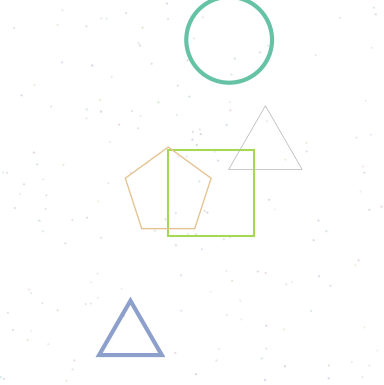[{"shape": "circle", "thickness": 3, "radius": 0.56, "center": [0.595, 0.897]}, {"shape": "triangle", "thickness": 3, "radius": 0.47, "center": [0.339, 0.125]}, {"shape": "square", "thickness": 1.5, "radius": 0.56, "center": [0.548, 0.498]}, {"shape": "pentagon", "thickness": 1, "radius": 0.59, "center": [0.437, 0.501]}, {"shape": "triangle", "thickness": 0.5, "radius": 0.55, "center": [0.689, 0.615]}]